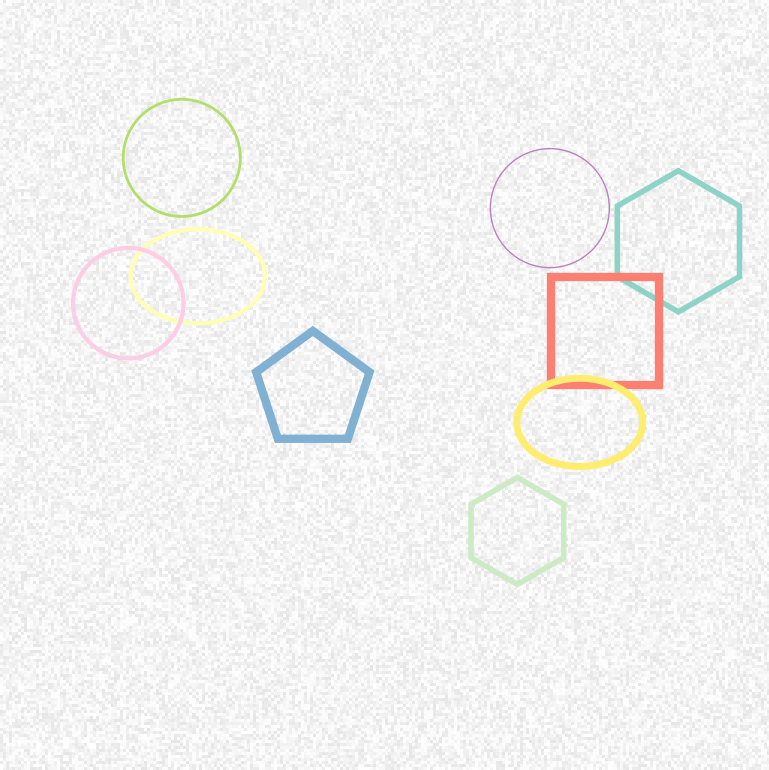[{"shape": "hexagon", "thickness": 2, "radius": 0.46, "center": [0.881, 0.687]}, {"shape": "oval", "thickness": 1.5, "radius": 0.44, "center": [0.257, 0.641]}, {"shape": "square", "thickness": 3, "radius": 0.35, "center": [0.785, 0.571]}, {"shape": "pentagon", "thickness": 3, "radius": 0.39, "center": [0.406, 0.493]}, {"shape": "circle", "thickness": 1, "radius": 0.38, "center": [0.236, 0.795]}, {"shape": "circle", "thickness": 1.5, "radius": 0.36, "center": [0.167, 0.606]}, {"shape": "circle", "thickness": 0.5, "radius": 0.39, "center": [0.714, 0.73]}, {"shape": "hexagon", "thickness": 2, "radius": 0.35, "center": [0.672, 0.31]}, {"shape": "oval", "thickness": 2.5, "radius": 0.41, "center": [0.753, 0.451]}]